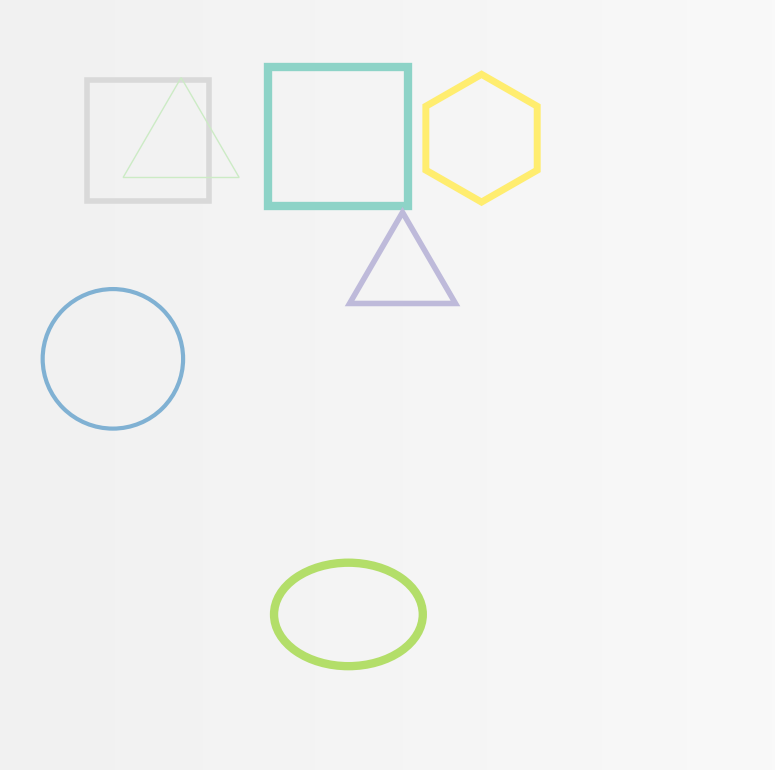[{"shape": "square", "thickness": 3, "radius": 0.45, "center": [0.436, 0.823]}, {"shape": "triangle", "thickness": 2, "radius": 0.39, "center": [0.519, 0.645]}, {"shape": "circle", "thickness": 1.5, "radius": 0.45, "center": [0.146, 0.534]}, {"shape": "oval", "thickness": 3, "radius": 0.48, "center": [0.45, 0.202]}, {"shape": "square", "thickness": 2, "radius": 0.39, "center": [0.191, 0.817]}, {"shape": "triangle", "thickness": 0.5, "radius": 0.43, "center": [0.234, 0.813]}, {"shape": "hexagon", "thickness": 2.5, "radius": 0.41, "center": [0.621, 0.821]}]